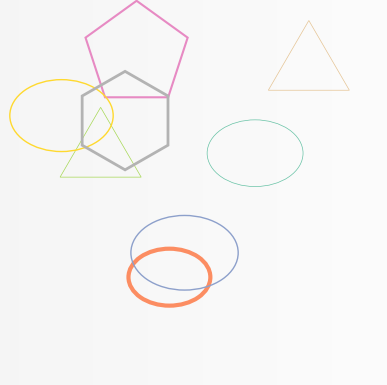[{"shape": "oval", "thickness": 0.5, "radius": 0.62, "center": [0.658, 0.602]}, {"shape": "oval", "thickness": 3, "radius": 0.53, "center": [0.437, 0.28]}, {"shape": "oval", "thickness": 1, "radius": 0.69, "center": [0.476, 0.343]}, {"shape": "pentagon", "thickness": 1.5, "radius": 0.69, "center": [0.352, 0.859]}, {"shape": "triangle", "thickness": 0.5, "radius": 0.6, "center": [0.26, 0.6]}, {"shape": "oval", "thickness": 1, "radius": 0.67, "center": [0.159, 0.7]}, {"shape": "triangle", "thickness": 0.5, "radius": 0.6, "center": [0.797, 0.826]}, {"shape": "hexagon", "thickness": 2, "radius": 0.64, "center": [0.323, 0.687]}]